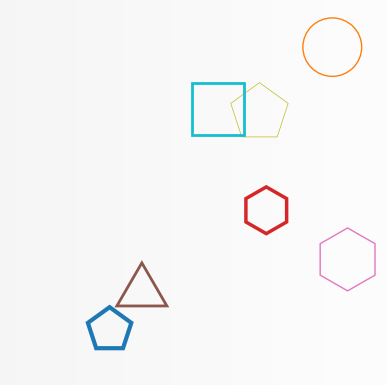[{"shape": "pentagon", "thickness": 3, "radius": 0.29, "center": [0.283, 0.143]}, {"shape": "circle", "thickness": 1, "radius": 0.38, "center": [0.857, 0.878]}, {"shape": "hexagon", "thickness": 2.5, "radius": 0.3, "center": [0.687, 0.454]}, {"shape": "triangle", "thickness": 2, "radius": 0.37, "center": [0.366, 0.243]}, {"shape": "hexagon", "thickness": 1, "radius": 0.41, "center": [0.897, 0.326]}, {"shape": "pentagon", "thickness": 0.5, "radius": 0.39, "center": [0.67, 0.707]}, {"shape": "square", "thickness": 2, "radius": 0.34, "center": [0.563, 0.717]}]